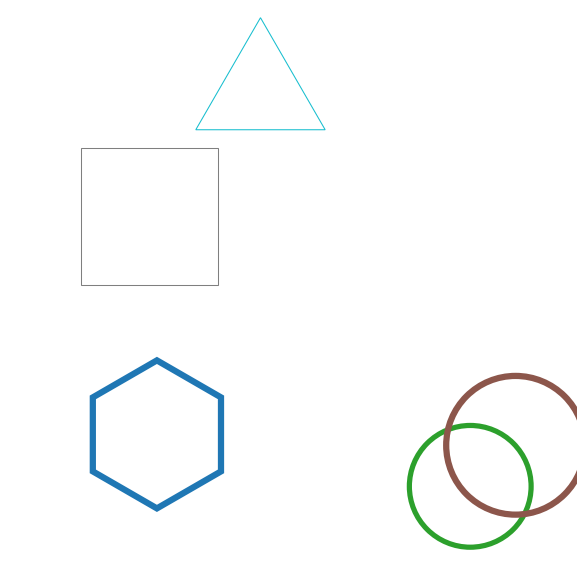[{"shape": "hexagon", "thickness": 3, "radius": 0.64, "center": [0.272, 0.247]}, {"shape": "circle", "thickness": 2.5, "radius": 0.53, "center": [0.814, 0.157]}, {"shape": "circle", "thickness": 3, "radius": 0.6, "center": [0.893, 0.228]}, {"shape": "square", "thickness": 0.5, "radius": 0.59, "center": [0.259, 0.624]}, {"shape": "triangle", "thickness": 0.5, "radius": 0.65, "center": [0.451, 0.839]}]